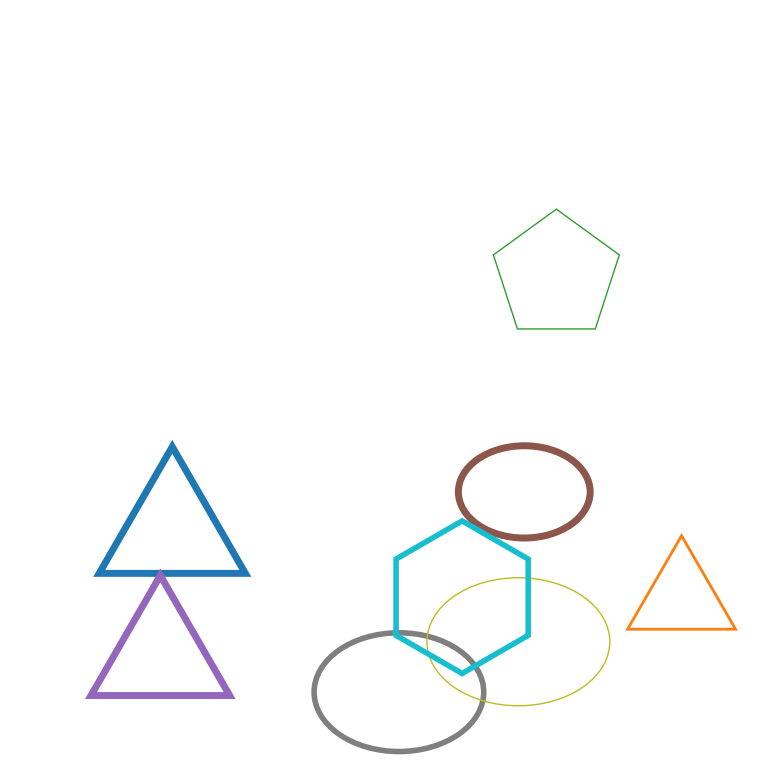[{"shape": "triangle", "thickness": 2.5, "radius": 0.55, "center": [0.224, 0.31]}, {"shape": "triangle", "thickness": 1, "radius": 0.4, "center": [0.885, 0.223]}, {"shape": "pentagon", "thickness": 0.5, "radius": 0.43, "center": [0.723, 0.642]}, {"shape": "triangle", "thickness": 2.5, "radius": 0.52, "center": [0.208, 0.149]}, {"shape": "oval", "thickness": 2.5, "radius": 0.43, "center": [0.681, 0.361]}, {"shape": "oval", "thickness": 2, "radius": 0.55, "center": [0.518, 0.101]}, {"shape": "oval", "thickness": 0.5, "radius": 0.59, "center": [0.673, 0.167]}, {"shape": "hexagon", "thickness": 2, "radius": 0.5, "center": [0.6, 0.224]}]